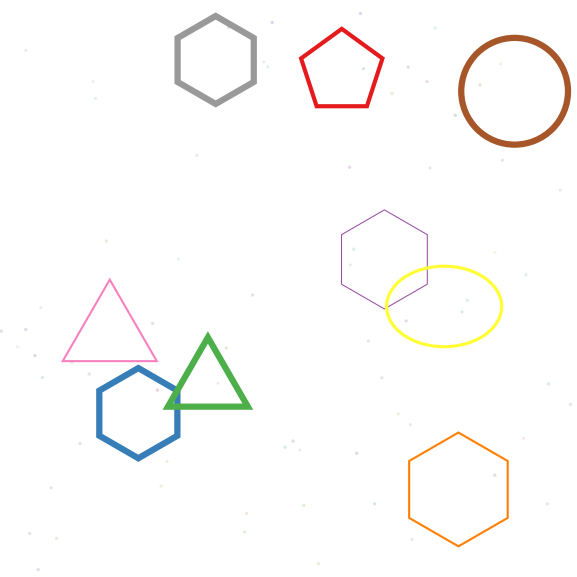[{"shape": "pentagon", "thickness": 2, "radius": 0.37, "center": [0.592, 0.875]}, {"shape": "hexagon", "thickness": 3, "radius": 0.39, "center": [0.24, 0.284]}, {"shape": "triangle", "thickness": 3, "radius": 0.4, "center": [0.36, 0.335]}, {"shape": "hexagon", "thickness": 0.5, "radius": 0.43, "center": [0.666, 0.55]}, {"shape": "hexagon", "thickness": 1, "radius": 0.49, "center": [0.794, 0.152]}, {"shape": "oval", "thickness": 1.5, "radius": 0.5, "center": [0.769, 0.468]}, {"shape": "circle", "thickness": 3, "radius": 0.46, "center": [0.891, 0.841]}, {"shape": "triangle", "thickness": 1, "radius": 0.47, "center": [0.19, 0.421]}, {"shape": "hexagon", "thickness": 3, "radius": 0.38, "center": [0.373, 0.895]}]